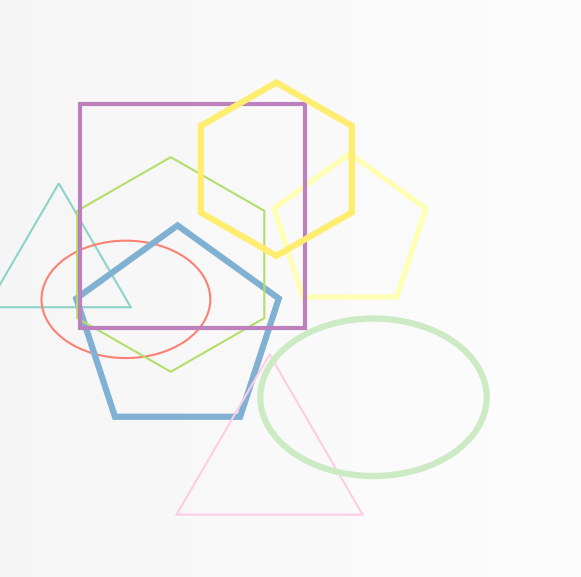[{"shape": "triangle", "thickness": 1, "radius": 0.72, "center": [0.101, 0.539]}, {"shape": "pentagon", "thickness": 2.5, "radius": 0.69, "center": [0.602, 0.596]}, {"shape": "oval", "thickness": 1, "radius": 0.73, "center": [0.217, 0.481]}, {"shape": "pentagon", "thickness": 3, "radius": 0.92, "center": [0.305, 0.426]}, {"shape": "hexagon", "thickness": 1, "radius": 0.93, "center": [0.294, 0.541]}, {"shape": "triangle", "thickness": 1, "radius": 0.92, "center": [0.464, 0.2]}, {"shape": "square", "thickness": 2, "radius": 0.97, "center": [0.331, 0.625]}, {"shape": "oval", "thickness": 3, "radius": 0.97, "center": [0.643, 0.311]}, {"shape": "hexagon", "thickness": 3, "radius": 0.75, "center": [0.475, 0.706]}]